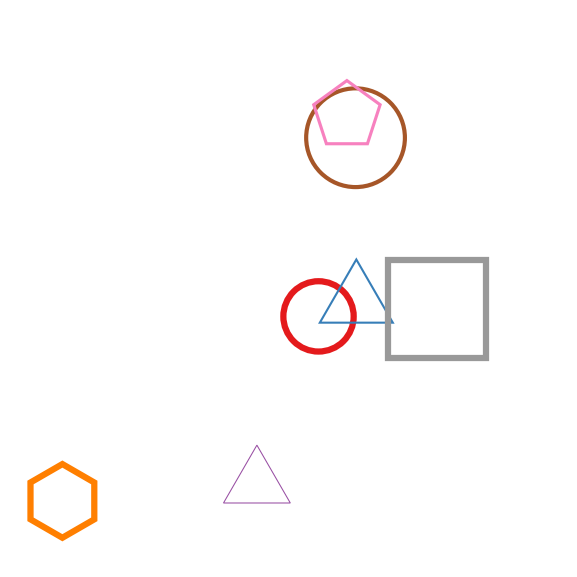[{"shape": "circle", "thickness": 3, "radius": 0.3, "center": [0.552, 0.451]}, {"shape": "triangle", "thickness": 1, "radius": 0.36, "center": [0.617, 0.477]}, {"shape": "triangle", "thickness": 0.5, "radius": 0.33, "center": [0.445, 0.162]}, {"shape": "hexagon", "thickness": 3, "radius": 0.32, "center": [0.108, 0.132]}, {"shape": "circle", "thickness": 2, "radius": 0.43, "center": [0.616, 0.761]}, {"shape": "pentagon", "thickness": 1.5, "radius": 0.3, "center": [0.601, 0.799]}, {"shape": "square", "thickness": 3, "radius": 0.43, "center": [0.757, 0.464]}]